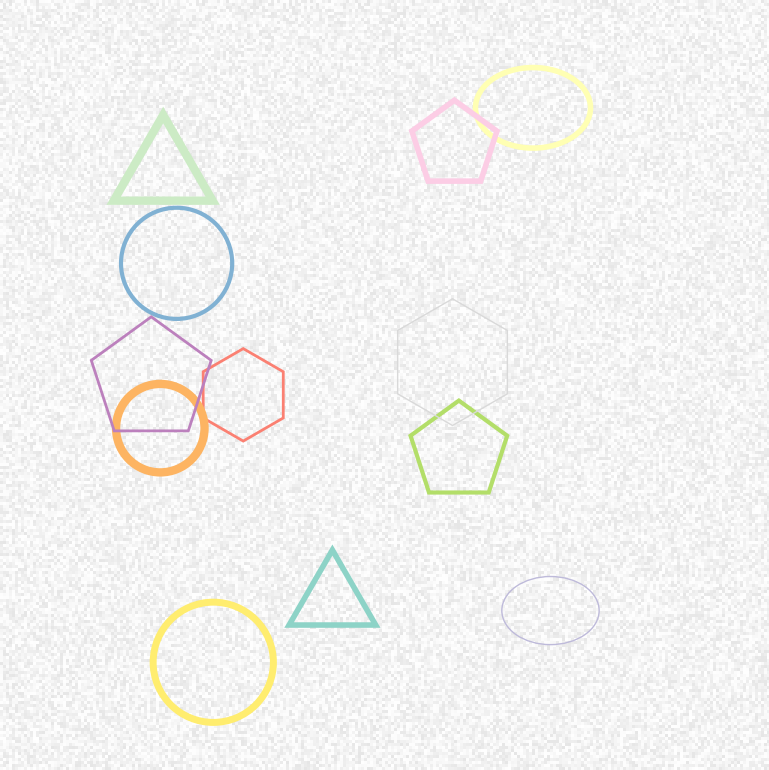[{"shape": "triangle", "thickness": 2, "radius": 0.32, "center": [0.432, 0.221]}, {"shape": "oval", "thickness": 2, "radius": 0.37, "center": [0.692, 0.86]}, {"shape": "oval", "thickness": 0.5, "radius": 0.32, "center": [0.715, 0.207]}, {"shape": "hexagon", "thickness": 1, "radius": 0.3, "center": [0.316, 0.487]}, {"shape": "circle", "thickness": 1.5, "radius": 0.36, "center": [0.229, 0.658]}, {"shape": "circle", "thickness": 3, "radius": 0.29, "center": [0.208, 0.444]}, {"shape": "pentagon", "thickness": 1.5, "radius": 0.33, "center": [0.596, 0.414]}, {"shape": "pentagon", "thickness": 2, "radius": 0.29, "center": [0.59, 0.812]}, {"shape": "hexagon", "thickness": 0.5, "radius": 0.41, "center": [0.588, 0.53]}, {"shape": "pentagon", "thickness": 1, "radius": 0.41, "center": [0.196, 0.507]}, {"shape": "triangle", "thickness": 3, "radius": 0.37, "center": [0.212, 0.776]}, {"shape": "circle", "thickness": 2.5, "radius": 0.39, "center": [0.277, 0.14]}]